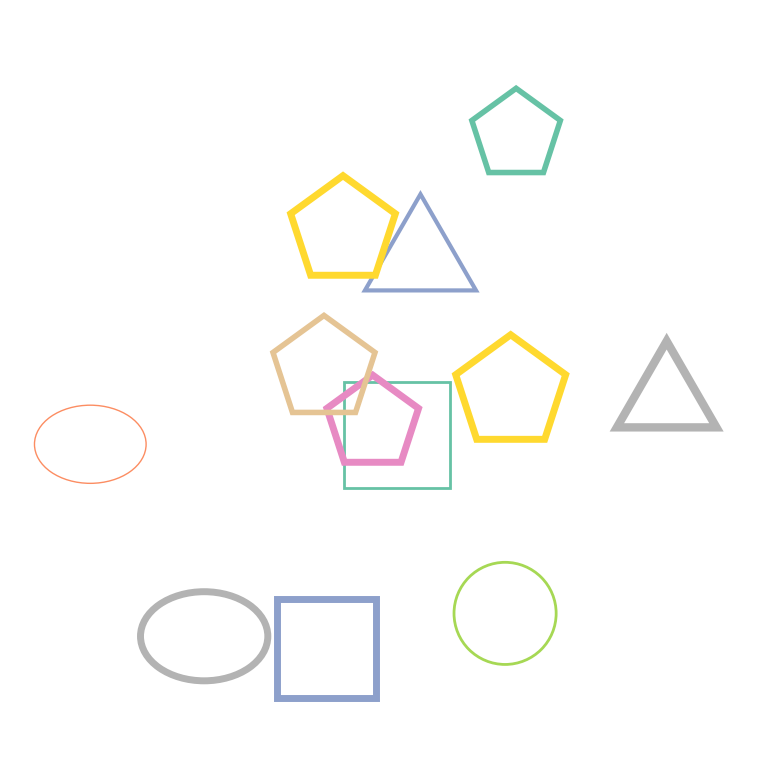[{"shape": "pentagon", "thickness": 2, "radius": 0.3, "center": [0.67, 0.825]}, {"shape": "square", "thickness": 1, "radius": 0.34, "center": [0.515, 0.435]}, {"shape": "oval", "thickness": 0.5, "radius": 0.36, "center": [0.117, 0.423]}, {"shape": "triangle", "thickness": 1.5, "radius": 0.42, "center": [0.546, 0.664]}, {"shape": "square", "thickness": 2.5, "radius": 0.32, "center": [0.424, 0.158]}, {"shape": "pentagon", "thickness": 2.5, "radius": 0.31, "center": [0.484, 0.45]}, {"shape": "circle", "thickness": 1, "radius": 0.33, "center": [0.656, 0.203]}, {"shape": "pentagon", "thickness": 2.5, "radius": 0.36, "center": [0.445, 0.7]}, {"shape": "pentagon", "thickness": 2.5, "radius": 0.38, "center": [0.663, 0.49]}, {"shape": "pentagon", "thickness": 2, "radius": 0.35, "center": [0.421, 0.521]}, {"shape": "oval", "thickness": 2.5, "radius": 0.41, "center": [0.265, 0.174]}, {"shape": "triangle", "thickness": 3, "radius": 0.37, "center": [0.866, 0.482]}]